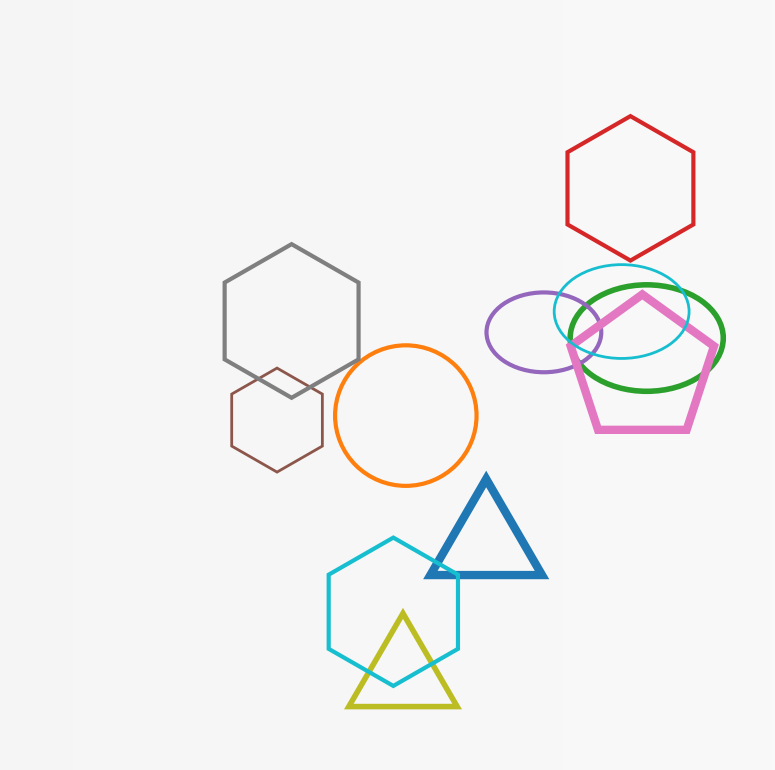[{"shape": "triangle", "thickness": 3, "radius": 0.42, "center": [0.627, 0.295]}, {"shape": "circle", "thickness": 1.5, "radius": 0.46, "center": [0.524, 0.46]}, {"shape": "oval", "thickness": 2, "radius": 0.49, "center": [0.834, 0.561]}, {"shape": "hexagon", "thickness": 1.5, "radius": 0.47, "center": [0.813, 0.755]}, {"shape": "oval", "thickness": 1.5, "radius": 0.37, "center": [0.702, 0.568]}, {"shape": "hexagon", "thickness": 1, "radius": 0.34, "center": [0.357, 0.454]}, {"shape": "pentagon", "thickness": 3, "radius": 0.49, "center": [0.829, 0.52]}, {"shape": "hexagon", "thickness": 1.5, "radius": 0.5, "center": [0.376, 0.583]}, {"shape": "triangle", "thickness": 2, "radius": 0.4, "center": [0.52, 0.123]}, {"shape": "oval", "thickness": 1, "radius": 0.44, "center": [0.802, 0.595]}, {"shape": "hexagon", "thickness": 1.5, "radius": 0.48, "center": [0.508, 0.206]}]